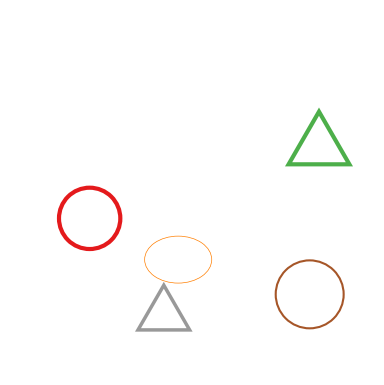[{"shape": "circle", "thickness": 3, "radius": 0.4, "center": [0.233, 0.433]}, {"shape": "triangle", "thickness": 3, "radius": 0.46, "center": [0.829, 0.619]}, {"shape": "oval", "thickness": 0.5, "radius": 0.44, "center": [0.463, 0.326]}, {"shape": "circle", "thickness": 1.5, "radius": 0.44, "center": [0.804, 0.235]}, {"shape": "triangle", "thickness": 2.5, "radius": 0.39, "center": [0.425, 0.182]}]